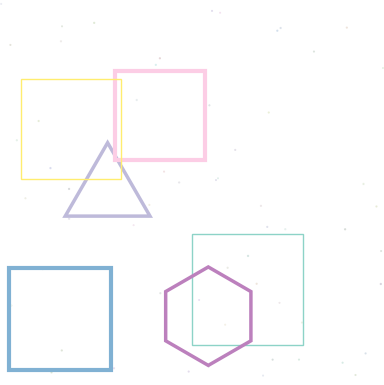[{"shape": "square", "thickness": 1, "radius": 0.72, "center": [0.644, 0.247]}, {"shape": "triangle", "thickness": 2.5, "radius": 0.64, "center": [0.28, 0.502]}, {"shape": "square", "thickness": 3, "radius": 0.66, "center": [0.156, 0.171]}, {"shape": "square", "thickness": 3, "radius": 0.58, "center": [0.415, 0.7]}, {"shape": "hexagon", "thickness": 2.5, "radius": 0.64, "center": [0.541, 0.179]}, {"shape": "square", "thickness": 1, "radius": 0.65, "center": [0.185, 0.665]}]